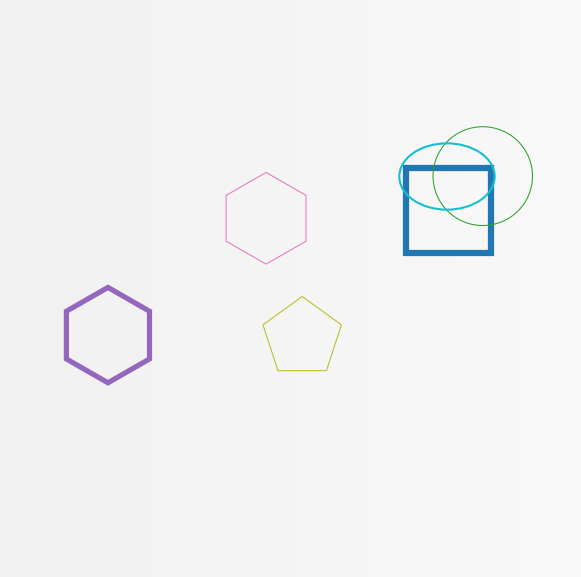[{"shape": "square", "thickness": 3, "radius": 0.37, "center": [0.771, 0.634]}, {"shape": "circle", "thickness": 0.5, "radius": 0.43, "center": [0.831, 0.694]}, {"shape": "hexagon", "thickness": 2.5, "radius": 0.41, "center": [0.186, 0.419]}, {"shape": "hexagon", "thickness": 0.5, "radius": 0.4, "center": [0.458, 0.621]}, {"shape": "pentagon", "thickness": 0.5, "radius": 0.35, "center": [0.52, 0.415]}, {"shape": "oval", "thickness": 1, "radius": 0.41, "center": [0.769, 0.694]}]